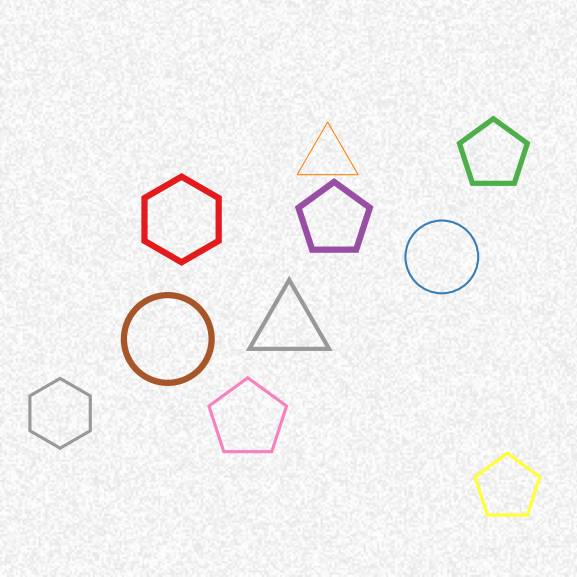[{"shape": "hexagon", "thickness": 3, "radius": 0.37, "center": [0.314, 0.619]}, {"shape": "circle", "thickness": 1, "radius": 0.32, "center": [0.765, 0.554]}, {"shape": "pentagon", "thickness": 2.5, "radius": 0.31, "center": [0.854, 0.732]}, {"shape": "pentagon", "thickness": 3, "radius": 0.32, "center": [0.579, 0.619]}, {"shape": "triangle", "thickness": 0.5, "radius": 0.3, "center": [0.567, 0.727]}, {"shape": "pentagon", "thickness": 1.5, "radius": 0.29, "center": [0.879, 0.155]}, {"shape": "circle", "thickness": 3, "radius": 0.38, "center": [0.291, 0.412]}, {"shape": "pentagon", "thickness": 1.5, "radius": 0.35, "center": [0.429, 0.274]}, {"shape": "hexagon", "thickness": 1.5, "radius": 0.3, "center": [0.104, 0.283]}, {"shape": "triangle", "thickness": 2, "radius": 0.4, "center": [0.501, 0.435]}]